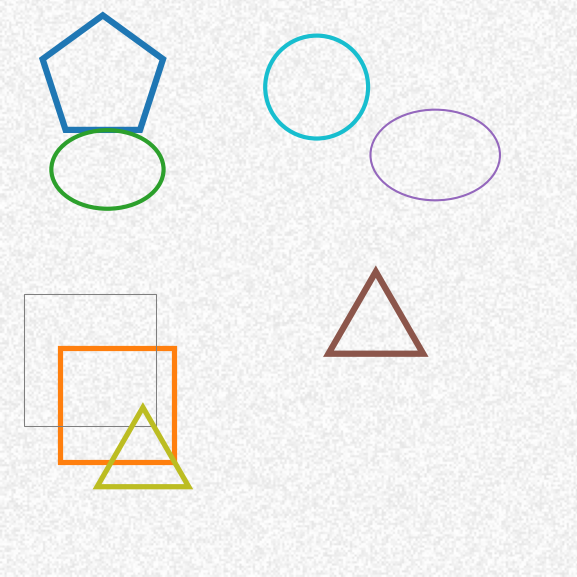[{"shape": "pentagon", "thickness": 3, "radius": 0.55, "center": [0.178, 0.863]}, {"shape": "square", "thickness": 2.5, "radius": 0.49, "center": [0.202, 0.297]}, {"shape": "oval", "thickness": 2, "radius": 0.49, "center": [0.186, 0.706]}, {"shape": "oval", "thickness": 1, "radius": 0.56, "center": [0.754, 0.731]}, {"shape": "triangle", "thickness": 3, "radius": 0.47, "center": [0.651, 0.434]}, {"shape": "square", "thickness": 0.5, "radius": 0.57, "center": [0.156, 0.376]}, {"shape": "triangle", "thickness": 2.5, "radius": 0.46, "center": [0.247, 0.202]}, {"shape": "circle", "thickness": 2, "radius": 0.45, "center": [0.548, 0.848]}]